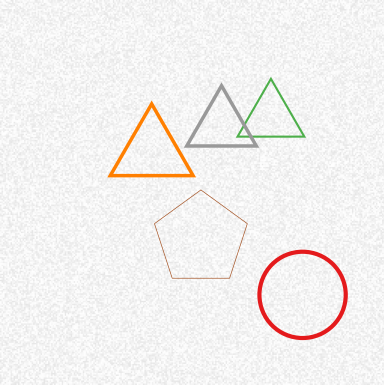[{"shape": "circle", "thickness": 3, "radius": 0.56, "center": [0.786, 0.234]}, {"shape": "triangle", "thickness": 1.5, "radius": 0.5, "center": [0.704, 0.695]}, {"shape": "triangle", "thickness": 2.5, "radius": 0.62, "center": [0.394, 0.606]}, {"shape": "pentagon", "thickness": 0.5, "radius": 0.63, "center": [0.522, 0.38]}, {"shape": "triangle", "thickness": 2.5, "radius": 0.52, "center": [0.575, 0.673]}]